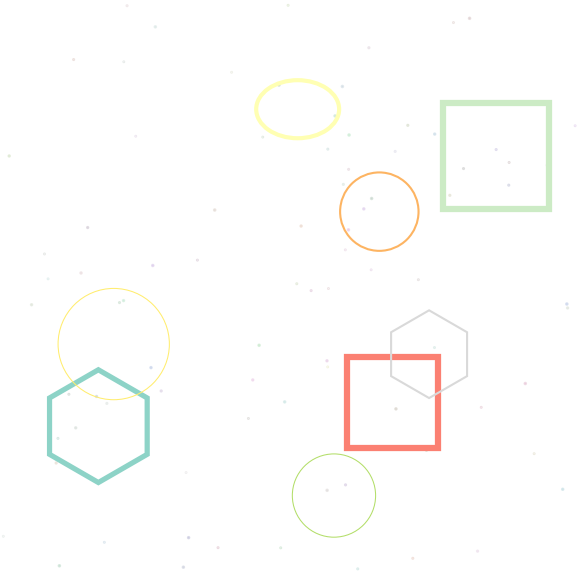[{"shape": "hexagon", "thickness": 2.5, "radius": 0.49, "center": [0.17, 0.261]}, {"shape": "oval", "thickness": 2, "radius": 0.36, "center": [0.515, 0.81]}, {"shape": "square", "thickness": 3, "radius": 0.39, "center": [0.68, 0.301]}, {"shape": "circle", "thickness": 1, "radius": 0.34, "center": [0.657, 0.633]}, {"shape": "circle", "thickness": 0.5, "radius": 0.36, "center": [0.578, 0.141]}, {"shape": "hexagon", "thickness": 1, "radius": 0.38, "center": [0.743, 0.386]}, {"shape": "square", "thickness": 3, "radius": 0.46, "center": [0.859, 0.729]}, {"shape": "circle", "thickness": 0.5, "radius": 0.48, "center": [0.197, 0.403]}]